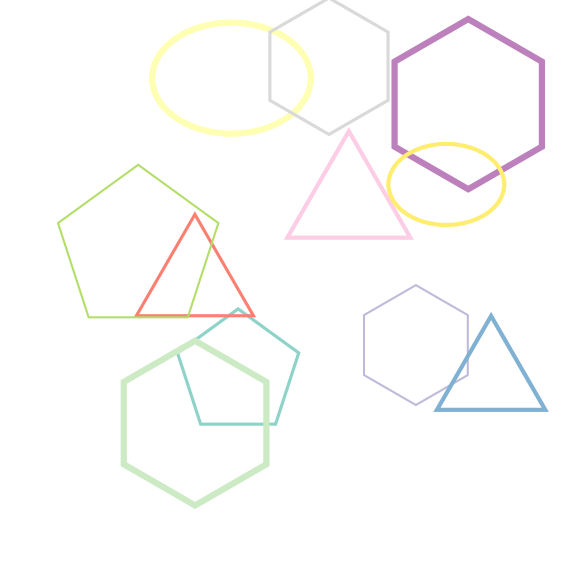[{"shape": "pentagon", "thickness": 1.5, "radius": 0.55, "center": [0.412, 0.354]}, {"shape": "oval", "thickness": 3, "radius": 0.69, "center": [0.401, 0.864]}, {"shape": "hexagon", "thickness": 1, "radius": 0.52, "center": [0.72, 0.402]}, {"shape": "triangle", "thickness": 1.5, "radius": 0.59, "center": [0.337, 0.511]}, {"shape": "triangle", "thickness": 2, "radius": 0.54, "center": [0.85, 0.344]}, {"shape": "pentagon", "thickness": 1, "radius": 0.73, "center": [0.239, 0.568]}, {"shape": "triangle", "thickness": 2, "radius": 0.61, "center": [0.604, 0.649]}, {"shape": "hexagon", "thickness": 1.5, "radius": 0.59, "center": [0.57, 0.884]}, {"shape": "hexagon", "thickness": 3, "radius": 0.74, "center": [0.811, 0.819]}, {"shape": "hexagon", "thickness": 3, "radius": 0.71, "center": [0.338, 0.267]}, {"shape": "oval", "thickness": 2, "radius": 0.5, "center": [0.773, 0.68]}]